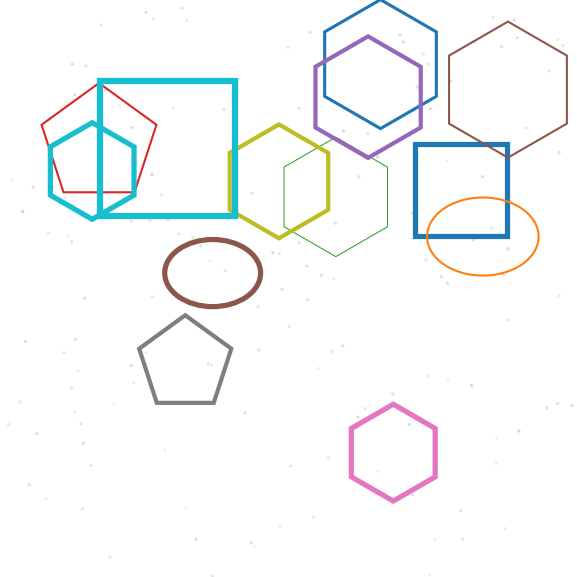[{"shape": "square", "thickness": 2.5, "radius": 0.4, "center": [0.798, 0.67]}, {"shape": "hexagon", "thickness": 1.5, "radius": 0.56, "center": [0.659, 0.888]}, {"shape": "oval", "thickness": 1, "radius": 0.48, "center": [0.836, 0.59]}, {"shape": "hexagon", "thickness": 0.5, "radius": 0.52, "center": [0.581, 0.658]}, {"shape": "pentagon", "thickness": 1, "radius": 0.52, "center": [0.171, 0.751]}, {"shape": "hexagon", "thickness": 2, "radius": 0.53, "center": [0.637, 0.831]}, {"shape": "hexagon", "thickness": 1, "radius": 0.59, "center": [0.88, 0.844]}, {"shape": "oval", "thickness": 2.5, "radius": 0.42, "center": [0.368, 0.526]}, {"shape": "hexagon", "thickness": 2.5, "radius": 0.42, "center": [0.681, 0.215]}, {"shape": "pentagon", "thickness": 2, "radius": 0.42, "center": [0.321, 0.369]}, {"shape": "hexagon", "thickness": 2, "radius": 0.49, "center": [0.483, 0.685]}, {"shape": "hexagon", "thickness": 2.5, "radius": 0.42, "center": [0.16, 0.703]}, {"shape": "square", "thickness": 3, "radius": 0.59, "center": [0.29, 0.742]}]